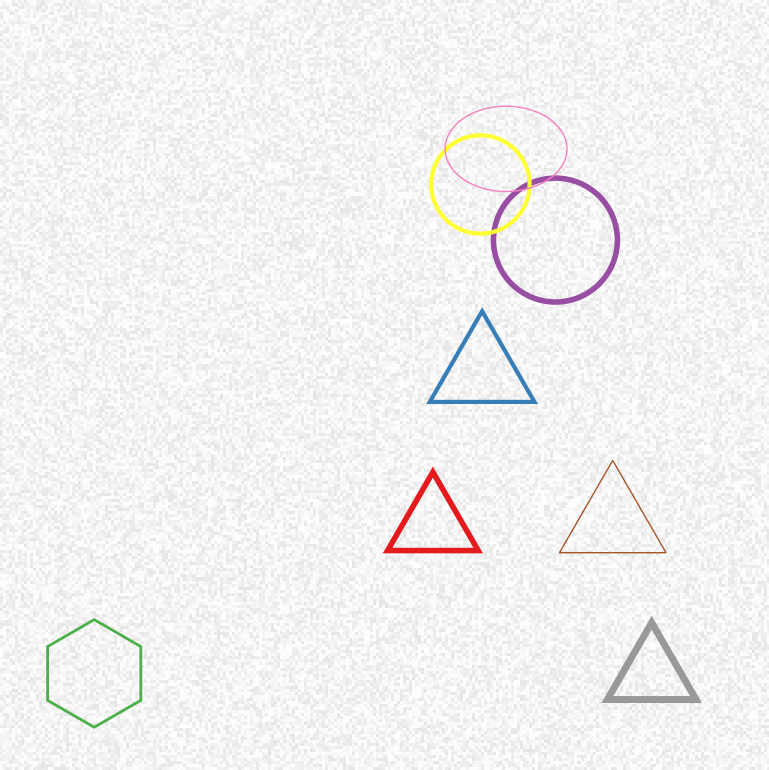[{"shape": "triangle", "thickness": 2, "radius": 0.34, "center": [0.562, 0.319]}, {"shape": "triangle", "thickness": 1.5, "radius": 0.39, "center": [0.626, 0.517]}, {"shape": "hexagon", "thickness": 1, "radius": 0.35, "center": [0.122, 0.125]}, {"shape": "circle", "thickness": 2, "radius": 0.4, "center": [0.721, 0.688]}, {"shape": "circle", "thickness": 1.5, "radius": 0.32, "center": [0.624, 0.76]}, {"shape": "triangle", "thickness": 0.5, "radius": 0.4, "center": [0.796, 0.322]}, {"shape": "oval", "thickness": 0.5, "radius": 0.4, "center": [0.657, 0.807]}, {"shape": "triangle", "thickness": 2.5, "radius": 0.33, "center": [0.846, 0.125]}]